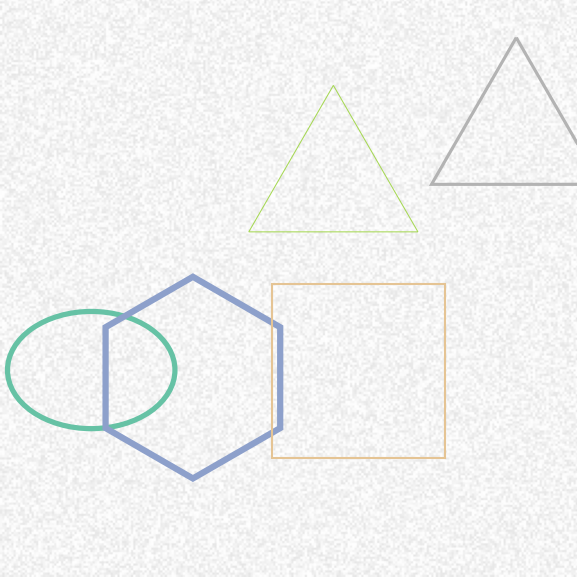[{"shape": "oval", "thickness": 2.5, "radius": 0.72, "center": [0.158, 0.358]}, {"shape": "hexagon", "thickness": 3, "radius": 0.87, "center": [0.334, 0.345]}, {"shape": "triangle", "thickness": 0.5, "radius": 0.85, "center": [0.577, 0.682]}, {"shape": "square", "thickness": 1, "radius": 0.75, "center": [0.621, 0.357]}, {"shape": "triangle", "thickness": 1.5, "radius": 0.85, "center": [0.894, 0.765]}]